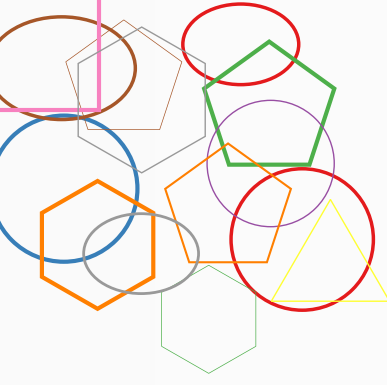[{"shape": "circle", "thickness": 2.5, "radius": 0.92, "center": [0.78, 0.378]}, {"shape": "oval", "thickness": 2.5, "radius": 0.75, "center": [0.621, 0.885]}, {"shape": "circle", "thickness": 3, "radius": 0.95, "center": [0.165, 0.51]}, {"shape": "hexagon", "thickness": 0.5, "radius": 0.7, "center": [0.539, 0.171]}, {"shape": "pentagon", "thickness": 3, "radius": 0.88, "center": [0.695, 0.715]}, {"shape": "circle", "thickness": 1, "radius": 0.82, "center": [0.698, 0.575]}, {"shape": "pentagon", "thickness": 1.5, "radius": 0.85, "center": [0.589, 0.457]}, {"shape": "hexagon", "thickness": 3, "radius": 0.83, "center": [0.252, 0.364]}, {"shape": "triangle", "thickness": 1, "radius": 0.88, "center": [0.853, 0.306]}, {"shape": "oval", "thickness": 2.5, "radius": 0.95, "center": [0.159, 0.823]}, {"shape": "pentagon", "thickness": 0.5, "radius": 0.79, "center": [0.32, 0.791]}, {"shape": "square", "thickness": 3, "radius": 0.78, "center": [0.101, 0.869]}, {"shape": "oval", "thickness": 2, "radius": 0.74, "center": [0.364, 0.341]}, {"shape": "hexagon", "thickness": 1, "radius": 0.95, "center": [0.366, 0.74]}]